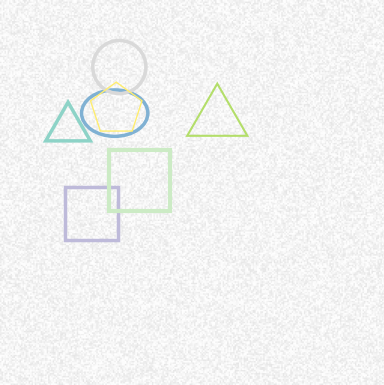[{"shape": "triangle", "thickness": 2.5, "radius": 0.33, "center": [0.177, 0.668]}, {"shape": "square", "thickness": 2.5, "radius": 0.35, "center": [0.238, 0.446]}, {"shape": "oval", "thickness": 2.5, "radius": 0.43, "center": [0.298, 0.706]}, {"shape": "triangle", "thickness": 1.5, "radius": 0.45, "center": [0.564, 0.692]}, {"shape": "circle", "thickness": 2.5, "radius": 0.35, "center": [0.31, 0.826]}, {"shape": "square", "thickness": 3, "radius": 0.39, "center": [0.361, 0.531]}, {"shape": "pentagon", "thickness": 1, "radius": 0.35, "center": [0.302, 0.716]}]